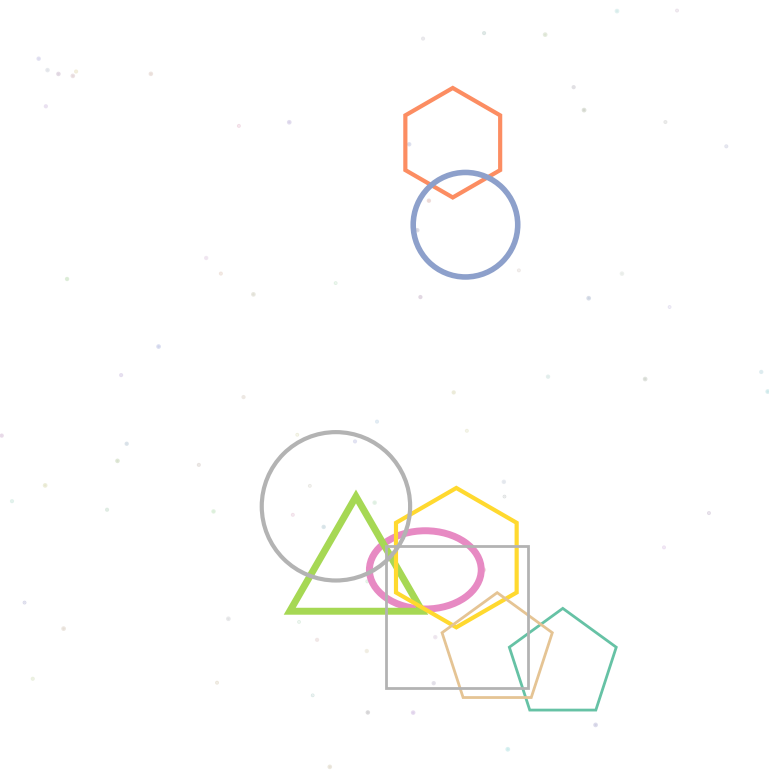[{"shape": "pentagon", "thickness": 1, "radius": 0.37, "center": [0.731, 0.137]}, {"shape": "hexagon", "thickness": 1.5, "radius": 0.36, "center": [0.588, 0.815]}, {"shape": "circle", "thickness": 2, "radius": 0.34, "center": [0.605, 0.708]}, {"shape": "oval", "thickness": 2.5, "radius": 0.36, "center": [0.552, 0.26]}, {"shape": "triangle", "thickness": 2.5, "radius": 0.5, "center": [0.462, 0.256]}, {"shape": "hexagon", "thickness": 1.5, "radius": 0.45, "center": [0.593, 0.276]}, {"shape": "pentagon", "thickness": 1, "radius": 0.38, "center": [0.646, 0.155]}, {"shape": "square", "thickness": 1, "radius": 0.46, "center": [0.594, 0.198]}, {"shape": "circle", "thickness": 1.5, "radius": 0.48, "center": [0.436, 0.342]}]